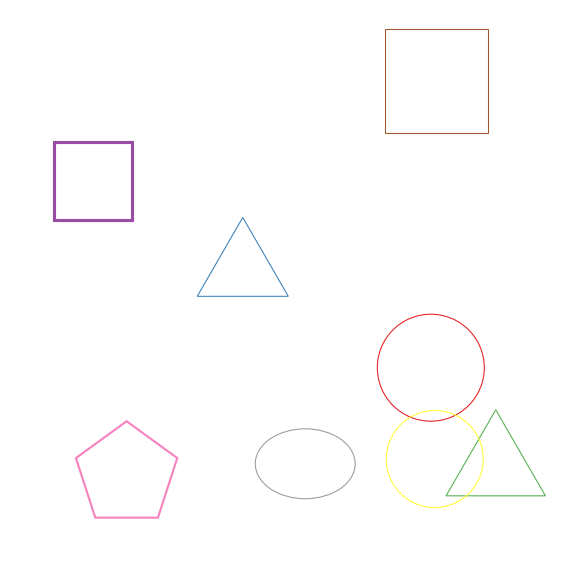[{"shape": "circle", "thickness": 0.5, "radius": 0.46, "center": [0.746, 0.362]}, {"shape": "triangle", "thickness": 0.5, "radius": 0.46, "center": [0.42, 0.532]}, {"shape": "triangle", "thickness": 0.5, "radius": 0.5, "center": [0.858, 0.19]}, {"shape": "square", "thickness": 1.5, "radius": 0.34, "center": [0.162, 0.685]}, {"shape": "circle", "thickness": 0.5, "radius": 0.42, "center": [0.753, 0.204]}, {"shape": "square", "thickness": 0.5, "radius": 0.45, "center": [0.756, 0.858]}, {"shape": "pentagon", "thickness": 1, "radius": 0.46, "center": [0.219, 0.177]}, {"shape": "oval", "thickness": 0.5, "radius": 0.43, "center": [0.529, 0.196]}]